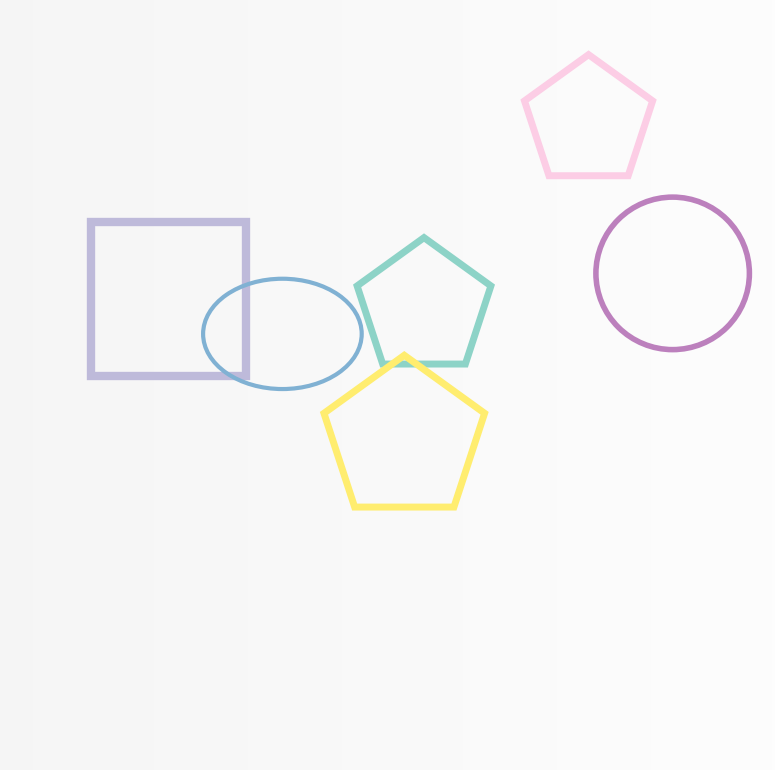[{"shape": "pentagon", "thickness": 2.5, "radius": 0.45, "center": [0.547, 0.601]}, {"shape": "square", "thickness": 3, "radius": 0.5, "center": [0.218, 0.612]}, {"shape": "oval", "thickness": 1.5, "radius": 0.51, "center": [0.364, 0.566]}, {"shape": "pentagon", "thickness": 2.5, "radius": 0.43, "center": [0.759, 0.842]}, {"shape": "circle", "thickness": 2, "radius": 0.5, "center": [0.868, 0.645]}, {"shape": "pentagon", "thickness": 2.5, "radius": 0.54, "center": [0.522, 0.43]}]